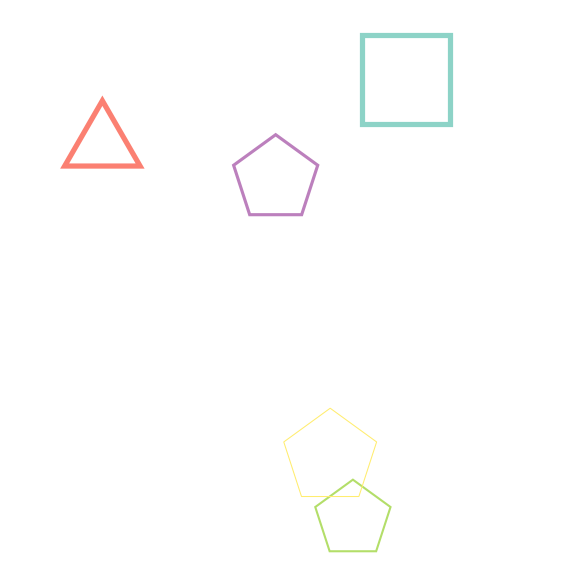[{"shape": "square", "thickness": 2.5, "radius": 0.38, "center": [0.703, 0.861]}, {"shape": "triangle", "thickness": 2.5, "radius": 0.38, "center": [0.177, 0.749]}, {"shape": "pentagon", "thickness": 1, "radius": 0.34, "center": [0.611, 0.1]}, {"shape": "pentagon", "thickness": 1.5, "radius": 0.38, "center": [0.477, 0.689]}, {"shape": "pentagon", "thickness": 0.5, "radius": 0.42, "center": [0.572, 0.208]}]